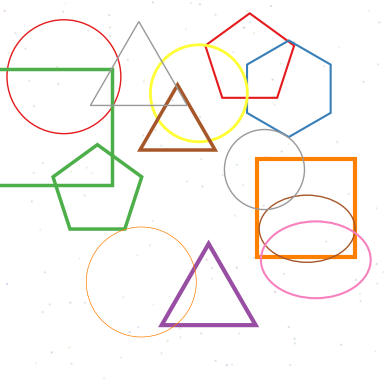[{"shape": "circle", "thickness": 1, "radius": 0.74, "center": [0.166, 0.801]}, {"shape": "pentagon", "thickness": 1.5, "radius": 0.61, "center": [0.649, 0.844]}, {"shape": "hexagon", "thickness": 1.5, "radius": 0.63, "center": [0.75, 0.769]}, {"shape": "square", "thickness": 2.5, "radius": 0.75, "center": [0.14, 0.67]}, {"shape": "pentagon", "thickness": 2.5, "radius": 0.61, "center": [0.253, 0.503]}, {"shape": "triangle", "thickness": 3, "radius": 0.7, "center": [0.542, 0.226]}, {"shape": "circle", "thickness": 0.5, "radius": 0.71, "center": [0.367, 0.268]}, {"shape": "square", "thickness": 3, "radius": 0.64, "center": [0.795, 0.46]}, {"shape": "circle", "thickness": 2, "radius": 0.63, "center": [0.517, 0.758]}, {"shape": "oval", "thickness": 1, "radius": 0.62, "center": [0.798, 0.406]}, {"shape": "triangle", "thickness": 2.5, "radius": 0.56, "center": [0.461, 0.667]}, {"shape": "oval", "thickness": 1.5, "radius": 0.71, "center": [0.82, 0.325]}, {"shape": "triangle", "thickness": 1, "radius": 0.73, "center": [0.361, 0.799]}, {"shape": "circle", "thickness": 1, "radius": 0.52, "center": [0.687, 0.56]}]